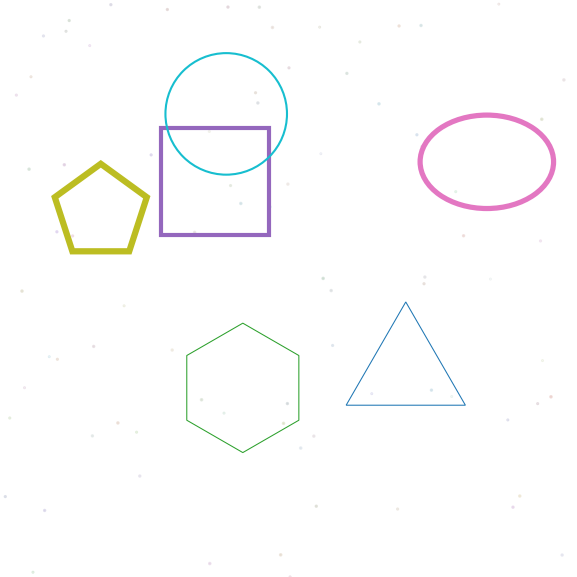[{"shape": "triangle", "thickness": 0.5, "radius": 0.6, "center": [0.703, 0.357]}, {"shape": "hexagon", "thickness": 0.5, "radius": 0.56, "center": [0.42, 0.327]}, {"shape": "square", "thickness": 2, "radius": 0.46, "center": [0.372, 0.685]}, {"shape": "oval", "thickness": 2.5, "radius": 0.58, "center": [0.843, 0.719]}, {"shape": "pentagon", "thickness": 3, "radius": 0.42, "center": [0.175, 0.632]}, {"shape": "circle", "thickness": 1, "radius": 0.53, "center": [0.392, 0.802]}]